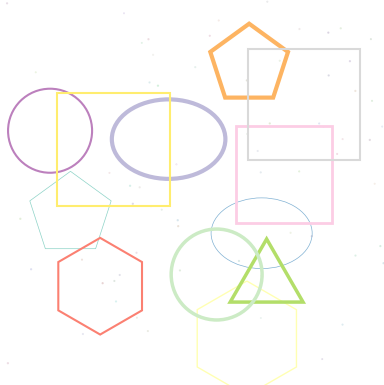[{"shape": "pentagon", "thickness": 0.5, "radius": 0.56, "center": [0.183, 0.444]}, {"shape": "hexagon", "thickness": 1, "radius": 0.74, "center": [0.641, 0.121]}, {"shape": "oval", "thickness": 3, "radius": 0.74, "center": [0.438, 0.639]}, {"shape": "hexagon", "thickness": 1.5, "radius": 0.63, "center": [0.26, 0.257]}, {"shape": "oval", "thickness": 0.5, "radius": 0.66, "center": [0.68, 0.394]}, {"shape": "pentagon", "thickness": 3, "radius": 0.53, "center": [0.647, 0.832]}, {"shape": "triangle", "thickness": 2.5, "radius": 0.55, "center": [0.693, 0.27]}, {"shape": "square", "thickness": 2, "radius": 0.62, "center": [0.738, 0.547]}, {"shape": "square", "thickness": 1.5, "radius": 0.72, "center": [0.79, 0.728]}, {"shape": "circle", "thickness": 1.5, "radius": 0.55, "center": [0.13, 0.66]}, {"shape": "circle", "thickness": 2.5, "radius": 0.59, "center": [0.563, 0.287]}, {"shape": "square", "thickness": 1.5, "radius": 0.73, "center": [0.296, 0.612]}]